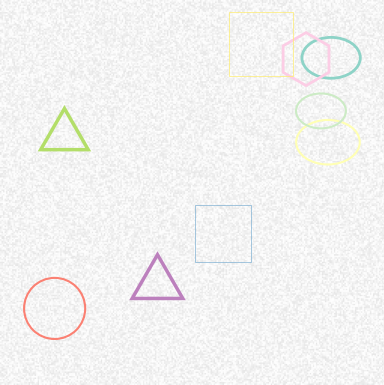[{"shape": "oval", "thickness": 2, "radius": 0.38, "center": [0.86, 0.85]}, {"shape": "oval", "thickness": 1.5, "radius": 0.41, "center": [0.852, 0.631]}, {"shape": "circle", "thickness": 1.5, "radius": 0.4, "center": [0.142, 0.199]}, {"shape": "square", "thickness": 0.5, "radius": 0.37, "center": [0.579, 0.394]}, {"shape": "triangle", "thickness": 2.5, "radius": 0.36, "center": [0.167, 0.647]}, {"shape": "hexagon", "thickness": 2, "radius": 0.34, "center": [0.795, 0.847]}, {"shape": "triangle", "thickness": 2.5, "radius": 0.38, "center": [0.409, 0.263]}, {"shape": "oval", "thickness": 1.5, "radius": 0.32, "center": [0.834, 0.712]}, {"shape": "square", "thickness": 0.5, "radius": 0.41, "center": [0.677, 0.886]}]